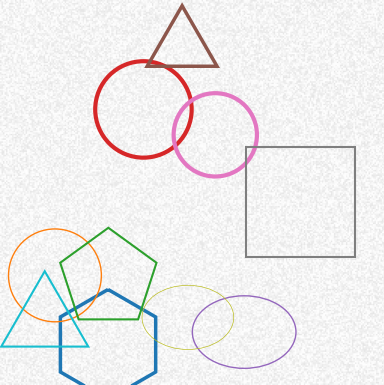[{"shape": "hexagon", "thickness": 2.5, "radius": 0.71, "center": [0.281, 0.105]}, {"shape": "circle", "thickness": 1, "radius": 0.6, "center": [0.143, 0.285]}, {"shape": "pentagon", "thickness": 1.5, "radius": 0.66, "center": [0.281, 0.277]}, {"shape": "circle", "thickness": 3, "radius": 0.63, "center": [0.373, 0.716]}, {"shape": "oval", "thickness": 1, "radius": 0.67, "center": [0.634, 0.137]}, {"shape": "triangle", "thickness": 2.5, "radius": 0.52, "center": [0.473, 0.88]}, {"shape": "circle", "thickness": 3, "radius": 0.54, "center": [0.559, 0.65]}, {"shape": "square", "thickness": 1.5, "radius": 0.71, "center": [0.781, 0.475]}, {"shape": "oval", "thickness": 0.5, "radius": 0.6, "center": [0.488, 0.176]}, {"shape": "triangle", "thickness": 1.5, "radius": 0.65, "center": [0.116, 0.165]}]